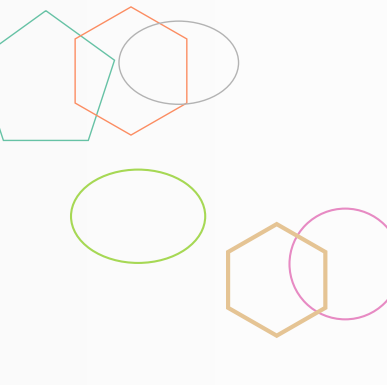[{"shape": "pentagon", "thickness": 1, "radius": 0.93, "center": [0.118, 0.786]}, {"shape": "hexagon", "thickness": 1, "radius": 0.83, "center": [0.338, 0.816]}, {"shape": "circle", "thickness": 1.5, "radius": 0.72, "center": [0.891, 0.314]}, {"shape": "oval", "thickness": 1.5, "radius": 0.87, "center": [0.356, 0.438]}, {"shape": "hexagon", "thickness": 3, "radius": 0.72, "center": [0.714, 0.273]}, {"shape": "oval", "thickness": 1, "radius": 0.77, "center": [0.461, 0.837]}]